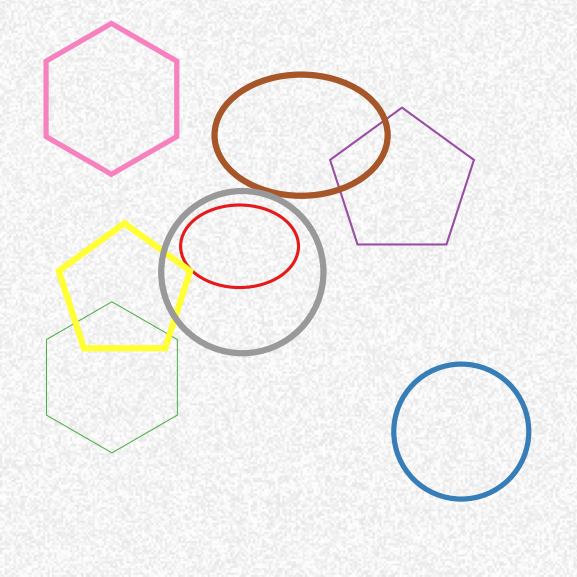[{"shape": "oval", "thickness": 1.5, "radius": 0.51, "center": [0.415, 0.573]}, {"shape": "circle", "thickness": 2.5, "radius": 0.58, "center": [0.799, 0.252]}, {"shape": "hexagon", "thickness": 0.5, "radius": 0.65, "center": [0.194, 0.346]}, {"shape": "pentagon", "thickness": 1, "radius": 0.65, "center": [0.696, 0.682]}, {"shape": "pentagon", "thickness": 3, "radius": 0.6, "center": [0.216, 0.493]}, {"shape": "oval", "thickness": 3, "radius": 0.75, "center": [0.521, 0.765]}, {"shape": "hexagon", "thickness": 2.5, "radius": 0.65, "center": [0.193, 0.828]}, {"shape": "circle", "thickness": 3, "radius": 0.7, "center": [0.42, 0.528]}]